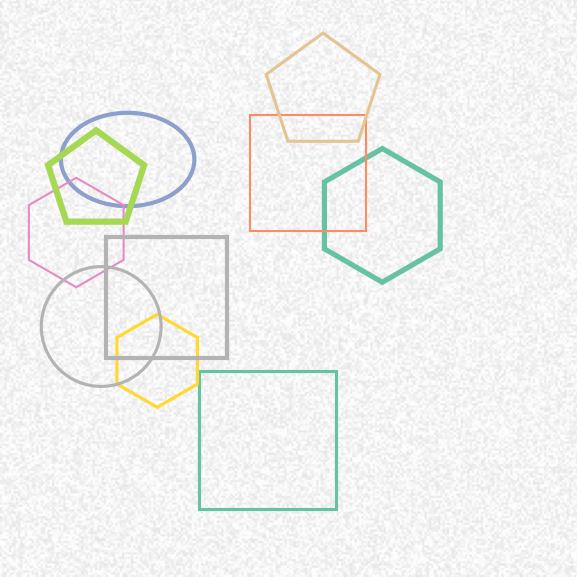[{"shape": "hexagon", "thickness": 2.5, "radius": 0.58, "center": [0.662, 0.626]}, {"shape": "square", "thickness": 1.5, "radius": 0.6, "center": [0.463, 0.238]}, {"shape": "square", "thickness": 1, "radius": 0.5, "center": [0.533, 0.7]}, {"shape": "oval", "thickness": 2, "radius": 0.58, "center": [0.221, 0.723]}, {"shape": "hexagon", "thickness": 1, "radius": 0.47, "center": [0.132, 0.597]}, {"shape": "pentagon", "thickness": 3, "radius": 0.44, "center": [0.166, 0.686]}, {"shape": "hexagon", "thickness": 1.5, "radius": 0.4, "center": [0.272, 0.374]}, {"shape": "pentagon", "thickness": 1.5, "radius": 0.52, "center": [0.559, 0.838]}, {"shape": "circle", "thickness": 1.5, "radius": 0.52, "center": [0.175, 0.434]}, {"shape": "square", "thickness": 2, "radius": 0.52, "center": [0.288, 0.483]}]